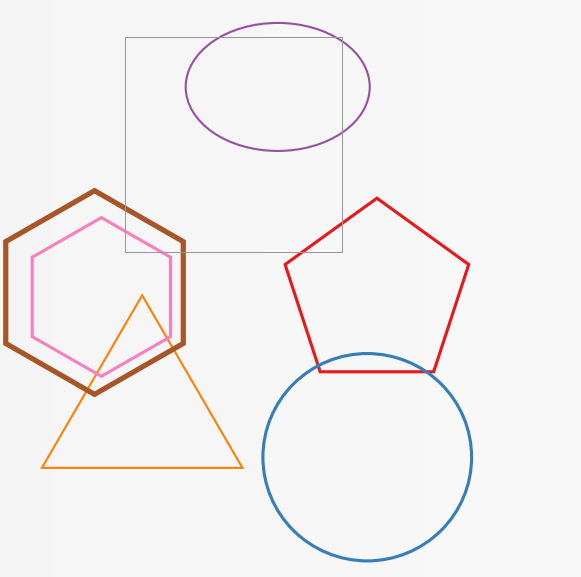[{"shape": "pentagon", "thickness": 1.5, "radius": 0.83, "center": [0.648, 0.49]}, {"shape": "circle", "thickness": 1.5, "radius": 0.9, "center": [0.632, 0.207]}, {"shape": "oval", "thickness": 1, "radius": 0.79, "center": [0.478, 0.849]}, {"shape": "triangle", "thickness": 1, "radius": 1.0, "center": [0.245, 0.289]}, {"shape": "hexagon", "thickness": 2.5, "radius": 0.88, "center": [0.163, 0.493]}, {"shape": "hexagon", "thickness": 1.5, "radius": 0.69, "center": [0.174, 0.485]}, {"shape": "square", "thickness": 0.5, "radius": 0.93, "center": [0.402, 0.749]}]